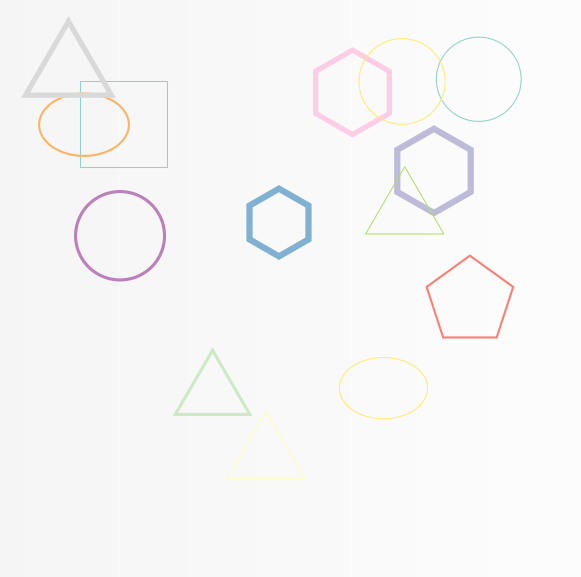[{"shape": "square", "thickness": 0.5, "radius": 0.37, "center": [0.213, 0.784]}, {"shape": "circle", "thickness": 0.5, "radius": 0.36, "center": [0.824, 0.862]}, {"shape": "triangle", "thickness": 0.5, "radius": 0.38, "center": [0.458, 0.21]}, {"shape": "hexagon", "thickness": 3, "radius": 0.36, "center": [0.747, 0.703]}, {"shape": "pentagon", "thickness": 1, "radius": 0.39, "center": [0.808, 0.478]}, {"shape": "hexagon", "thickness": 3, "radius": 0.29, "center": [0.48, 0.614]}, {"shape": "oval", "thickness": 1, "radius": 0.39, "center": [0.145, 0.783]}, {"shape": "triangle", "thickness": 0.5, "radius": 0.39, "center": [0.696, 0.633]}, {"shape": "hexagon", "thickness": 2.5, "radius": 0.37, "center": [0.606, 0.839]}, {"shape": "triangle", "thickness": 2.5, "radius": 0.43, "center": [0.118, 0.877]}, {"shape": "circle", "thickness": 1.5, "radius": 0.38, "center": [0.207, 0.591]}, {"shape": "triangle", "thickness": 1.5, "radius": 0.37, "center": [0.366, 0.318]}, {"shape": "oval", "thickness": 0.5, "radius": 0.38, "center": [0.66, 0.327]}, {"shape": "circle", "thickness": 0.5, "radius": 0.37, "center": [0.692, 0.858]}]